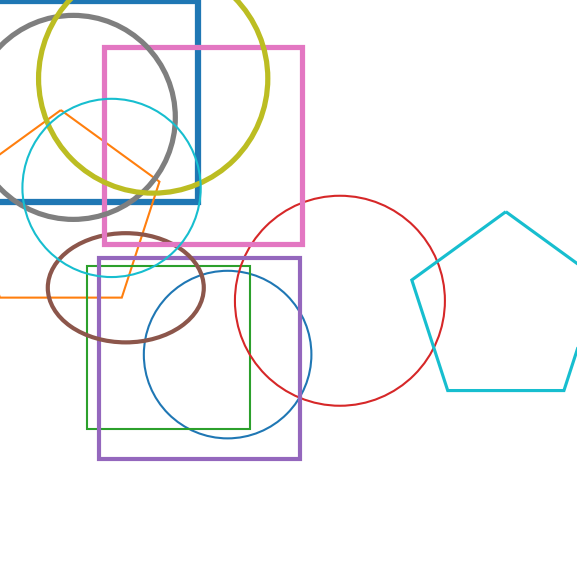[{"shape": "circle", "thickness": 1, "radius": 0.73, "center": [0.394, 0.385]}, {"shape": "square", "thickness": 3, "radius": 0.87, "center": [0.169, 0.824]}, {"shape": "pentagon", "thickness": 1, "radius": 0.9, "center": [0.105, 0.629]}, {"shape": "square", "thickness": 1, "radius": 0.7, "center": [0.292, 0.397]}, {"shape": "circle", "thickness": 1, "radius": 0.91, "center": [0.589, 0.478]}, {"shape": "square", "thickness": 2, "radius": 0.87, "center": [0.346, 0.378]}, {"shape": "oval", "thickness": 2, "radius": 0.68, "center": [0.218, 0.501]}, {"shape": "square", "thickness": 2.5, "radius": 0.86, "center": [0.352, 0.747]}, {"shape": "circle", "thickness": 2.5, "radius": 0.88, "center": [0.127, 0.796]}, {"shape": "circle", "thickness": 2.5, "radius": 0.99, "center": [0.265, 0.863]}, {"shape": "circle", "thickness": 1, "radius": 0.77, "center": [0.193, 0.674]}, {"shape": "pentagon", "thickness": 1.5, "radius": 0.86, "center": [0.876, 0.461]}]